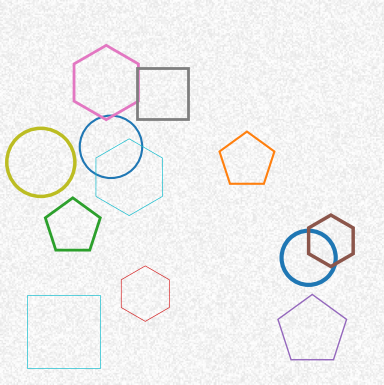[{"shape": "circle", "thickness": 3, "radius": 0.35, "center": [0.802, 0.33]}, {"shape": "circle", "thickness": 1.5, "radius": 0.41, "center": [0.288, 0.619]}, {"shape": "pentagon", "thickness": 1.5, "radius": 0.37, "center": [0.641, 0.583]}, {"shape": "pentagon", "thickness": 2, "radius": 0.38, "center": [0.189, 0.411]}, {"shape": "hexagon", "thickness": 0.5, "radius": 0.36, "center": [0.377, 0.237]}, {"shape": "pentagon", "thickness": 1, "radius": 0.47, "center": [0.811, 0.141]}, {"shape": "hexagon", "thickness": 2.5, "radius": 0.33, "center": [0.859, 0.375]}, {"shape": "hexagon", "thickness": 2, "radius": 0.48, "center": [0.276, 0.786]}, {"shape": "square", "thickness": 2, "radius": 0.33, "center": [0.422, 0.757]}, {"shape": "circle", "thickness": 2.5, "radius": 0.44, "center": [0.106, 0.578]}, {"shape": "square", "thickness": 0.5, "radius": 0.48, "center": [0.165, 0.139]}, {"shape": "hexagon", "thickness": 0.5, "radius": 0.5, "center": [0.336, 0.54]}]